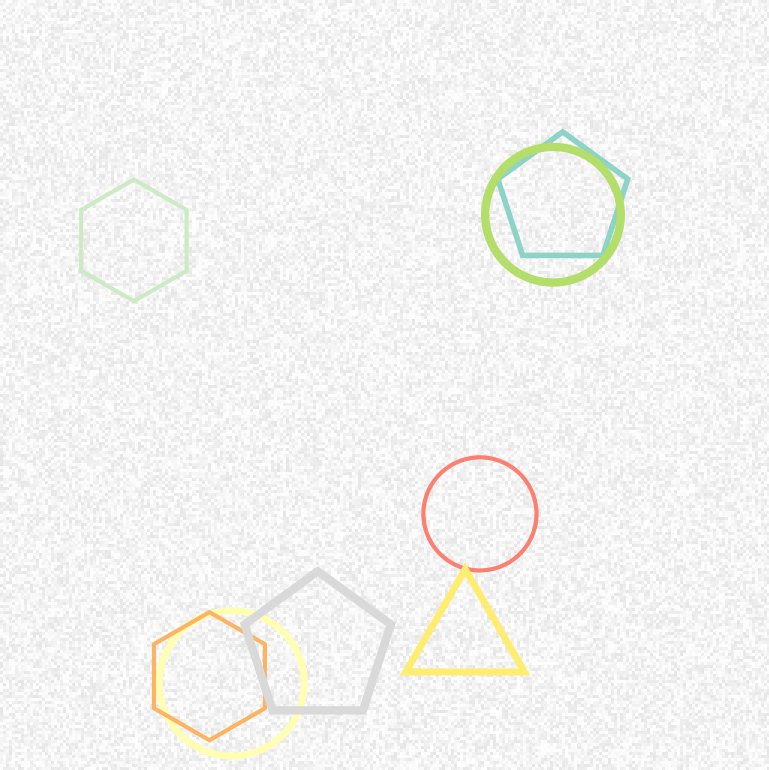[{"shape": "pentagon", "thickness": 2, "radius": 0.44, "center": [0.731, 0.74]}, {"shape": "circle", "thickness": 2.5, "radius": 0.47, "center": [0.301, 0.112]}, {"shape": "circle", "thickness": 1.5, "radius": 0.37, "center": [0.623, 0.333]}, {"shape": "hexagon", "thickness": 1.5, "radius": 0.42, "center": [0.272, 0.122]}, {"shape": "circle", "thickness": 3, "radius": 0.44, "center": [0.718, 0.721]}, {"shape": "pentagon", "thickness": 3, "radius": 0.5, "center": [0.413, 0.158]}, {"shape": "hexagon", "thickness": 1.5, "radius": 0.4, "center": [0.174, 0.688]}, {"shape": "triangle", "thickness": 2.5, "radius": 0.44, "center": [0.604, 0.172]}]